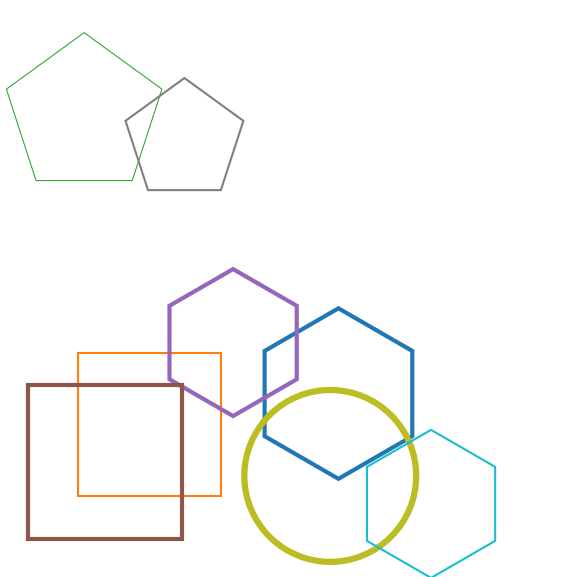[{"shape": "hexagon", "thickness": 2, "radius": 0.74, "center": [0.586, 0.318]}, {"shape": "square", "thickness": 1, "radius": 0.62, "center": [0.258, 0.263]}, {"shape": "pentagon", "thickness": 0.5, "radius": 0.71, "center": [0.146, 0.801]}, {"shape": "hexagon", "thickness": 2, "radius": 0.64, "center": [0.404, 0.406]}, {"shape": "square", "thickness": 2, "radius": 0.67, "center": [0.182, 0.199]}, {"shape": "pentagon", "thickness": 1, "radius": 0.54, "center": [0.319, 0.757]}, {"shape": "circle", "thickness": 3, "radius": 0.74, "center": [0.572, 0.175]}, {"shape": "hexagon", "thickness": 1, "radius": 0.64, "center": [0.746, 0.127]}]